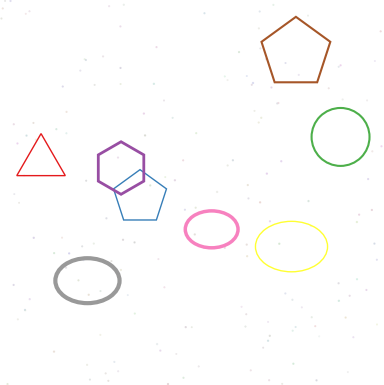[{"shape": "triangle", "thickness": 1, "radius": 0.36, "center": [0.107, 0.58]}, {"shape": "pentagon", "thickness": 1, "radius": 0.36, "center": [0.364, 0.487]}, {"shape": "circle", "thickness": 1.5, "radius": 0.38, "center": [0.885, 0.644]}, {"shape": "hexagon", "thickness": 2, "radius": 0.34, "center": [0.314, 0.564]}, {"shape": "oval", "thickness": 1, "radius": 0.47, "center": [0.757, 0.36]}, {"shape": "pentagon", "thickness": 1.5, "radius": 0.47, "center": [0.769, 0.862]}, {"shape": "oval", "thickness": 2.5, "radius": 0.34, "center": [0.55, 0.404]}, {"shape": "oval", "thickness": 3, "radius": 0.42, "center": [0.227, 0.271]}]